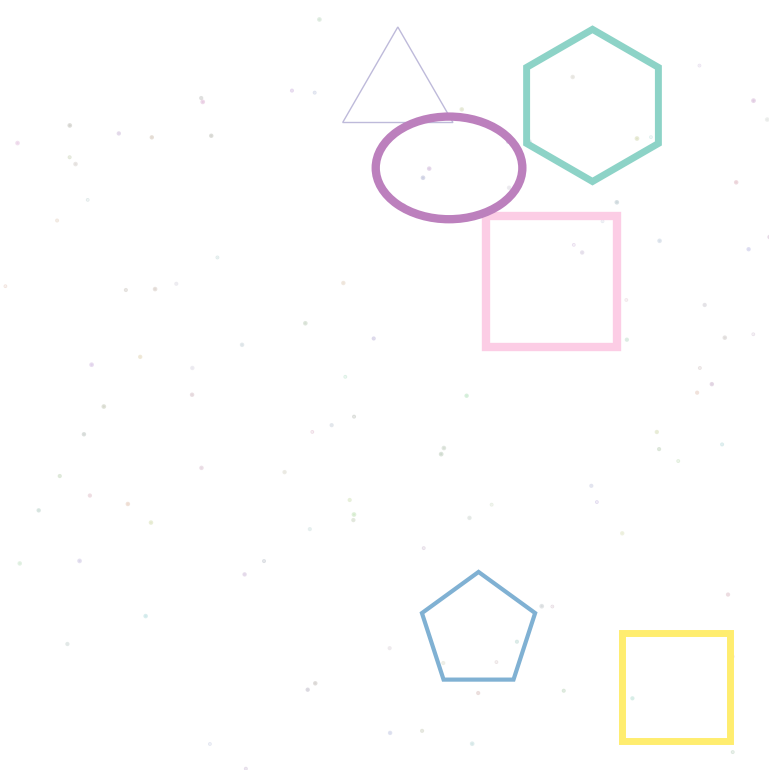[{"shape": "hexagon", "thickness": 2.5, "radius": 0.49, "center": [0.769, 0.863]}, {"shape": "triangle", "thickness": 0.5, "radius": 0.41, "center": [0.517, 0.882]}, {"shape": "pentagon", "thickness": 1.5, "radius": 0.39, "center": [0.621, 0.18]}, {"shape": "square", "thickness": 3, "radius": 0.43, "center": [0.716, 0.635]}, {"shape": "oval", "thickness": 3, "radius": 0.48, "center": [0.583, 0.782]}, {"shape": "square", "thickness": 2.5, "radius": 0.35, "center": [0.878, 0.108]}]